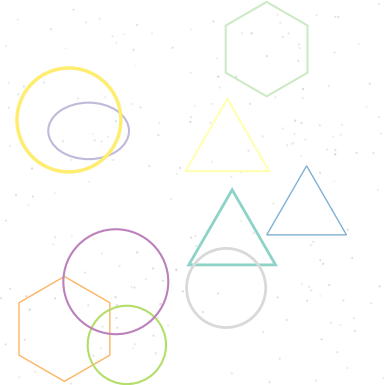[{"shape": "triangle", "thickness": 2, "radius": 0.65, "center": [0.603, 0.377]}, {"shape": "triangle", "thickness": 1.5, "radius": 0.63, "center": [0.591, 0.618]}, {"shape": "oval", "thickness": 1.5, "radius": 0.52, "center": [0.23, 0.66]}, {"shape": "triangle", "thickness": 1, "radius": 0.6, "center": [0.796, 0.45]}, {"shape": "hexagon", "thickness": 1, "radius": 0.68, "center": [0.167, 0.146]}, {"shape": "circle", "thickness": 1.5, "radius": 0.51, "center": [0.33, 0.104]}, {"shape": "circle", "thickness": 2, "radius": 0.51, "center": [0.587, 0.252]}, {"shape": "circle", "thickness": 1.5, "radius": 0.68, "center": [0.301, 0.268]}, {"shape": "hexagon", "thickness": 1.5, "radius": 0.61, "center": [0.693, 0.872]}, {"shape": "circle", "thickness": 2.5, "radius": 0.67, "center": [0.179, 0.688]}]